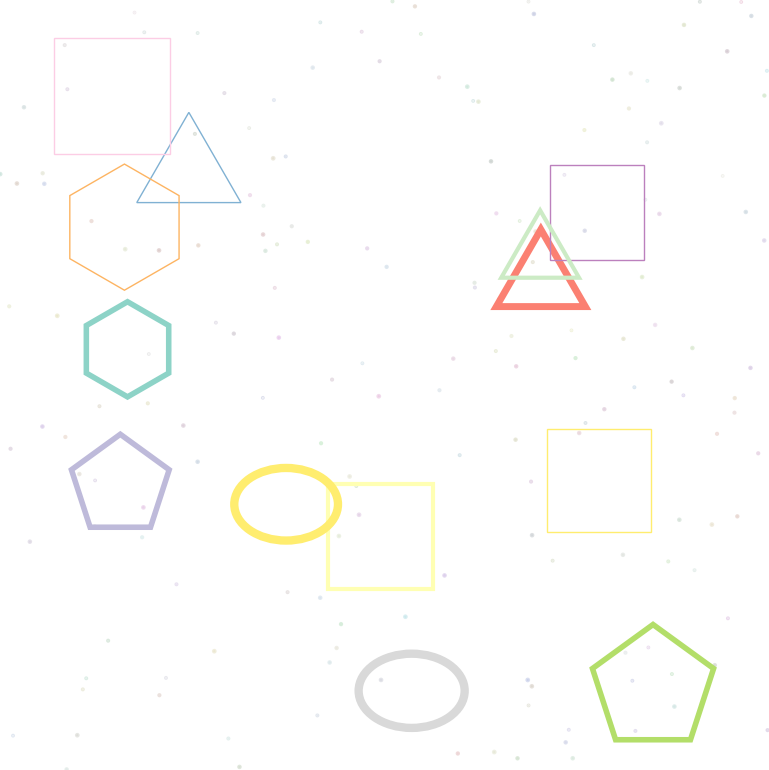[{"shape": "hexagon", "thickness": 2, "radius": 0.31, "center": [0.166, 0.546]}, {"shape": "square", "thickness": 1.5, "radius": 0.34, "center": [0.494, 0.303]}, {"shape": "pentagon", "thickness": 2, "radius": 0.33, "center": [0.156, 0.369]}, {"shape": "triangle", "thickness": 2.5, "radius": 0.33, "center": [0.702, 0.635]}, {"shape": "triangle", "thickness": 0.5, "radius": 0.39, "center": [0.245, 0.776]}, {"shape": "hexagon", "thickness": 0.5, "radius": 0.41, "center": [0.162, 0.705]}, {"shape": "pentagon", "thickness": 2, "radius": 0.41, "center": [0.848, 0.106]}, {"shape": "square", "thickness": 0.5, "radius": 0.38, "center": [0.145, 0.875]}, {"shape": "oval", "thickness": 3, "radius": 0.34, "center": [0.535, 0.103]}, {"shape": "square", "thickness": 0.5, "radius": 0.31, "center": [0.775, 0.724]}, {"shape": "triangle", "thickness": 1.5, "radius": 0.29, "center": [0.701, 0.668]}, {"shape": "oval", "thickness": 3, "radius": 0.34, "center": [0.372, 0.345]}, {"shape": "square", "thickness": 0.5, "radius": 0.34, "center": [0.778, 0.376]}]